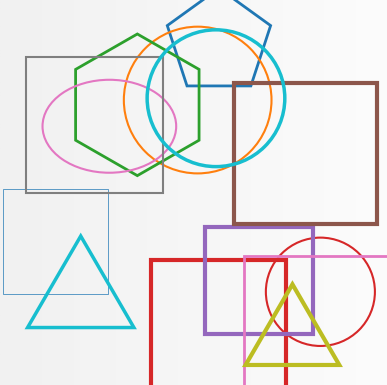[{"shape": "square", "thickness": 0.5, "radius": 0.68, "center": [0.142, 0.373]}, {"shape": "pentagon", "thickness": 2, "radius": 0.7, "center": [0.565, 0.89]}, {"shape": "circle", "thickness": 1.5, "radius": 0.95, "center": [0.51, 0.74]}, {"shape": "hexagon", "thickness": 2, "radius": 0.92, "center": [0.354, 0.728]}, {"shape": "circle", "thickness": 1.5, "radius": 0.7, "center": [0.827, 0.242]}, {"shape": "square", "thickness": 3, "radius": 0.87, "center": [0.564, 0.15]}, {"shape": "square", "thickness": 3, "radius": 0.69, "center": [0.669, 0.272]}, {"shape": "square", "thickness": 3, "radius": 0.92, "center": [0.788, 0.602]}, {"shape": "square", "thickness": 2, "radius": 0.98, "center": [0.825, 0.139]}, {"shape": "oval", "thickness": 1.5, "radius": 0.86, "center": [0.282, 0.672]}, {"shape": "square", "thickness": 1.5, "radius": 0.88, "center": [0.243, 0.674]}, {"shape": "triangle", "thickness": 3, "radius": 0.7, "center": [0.755, 0.122]}, {"shape": "triangle", "thickness": 2.5, "radius": 0.79, "center": [0.208, 0.228]}, {"shape": "circle", "thickness": 2.5, "radius": 0.89, "center": [0.557, 0.745]}]